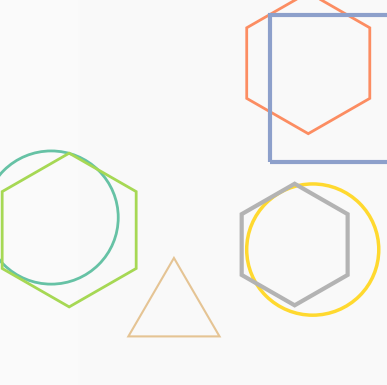[{"shape": "circle", "thickness": 2, "radius": 0.86, "center": [0.132, 0.435]}, {"shape": "hexagon", "thickness": 2, "radius": 0.92, "center": [0.795, 0.836]}, {"shape": "square", "thickness": 3, "radius": 0.95, "center": [0.887, 0.77]}, {"shape": "hexagon", "thickness": 2, "radius": 1.0, "center": [0.179, 0.403]}, {"shape": "circle", "thickness": 2.5, "radius": 0.85, "center": [0.807, 0.352]}, {"shape": "triangle", "thickness": 1.5, "radius": 0.68, "center": [0.449, 0.194]}, {"shape": "hexagon", "thickness": 3, "radius": 0.79, "center": [0.76, 0.365]}]